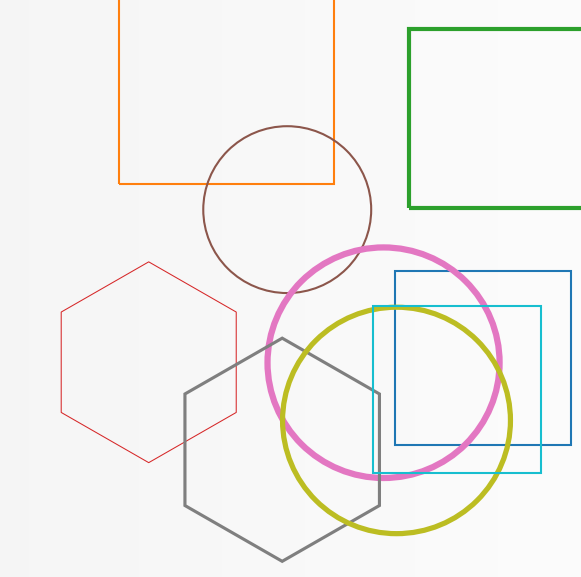[{"shape": "square", "thickness": 1, "radius": 0.76, "center": [0.832, 0.379]}, {"shape": "square", "thickness": 1, "radius": 0.92, "center": [0.389, 0.865]}, {"shape": "square", "thickness": 2, "radius": 0.78, "center": [0.859, 0.794]}, {"shape": "hexagon", "thickness": 0.5, "radius": 0.87, "center": [0.256, 0.372]}, {"shape": "circle", "thickness": 1, "radius": 0.72, "center": [0.494, 0.636]}, {"shape": "circle", "thickness": 3, "radius": 1.0, "center": [0.66, 0.371]}, {"shape": "hexagon", "thickness": 1.5, "radius": 0.97, "center": [0.485, 0.22]}, {"shape": "circle", "thickness": 2.5, "radius": 0.98, "center": [0.682, 0.271]}, {"shape": "square", "thickness": 1, "radius": 0.72, "center": [0.787, 0.324]}]